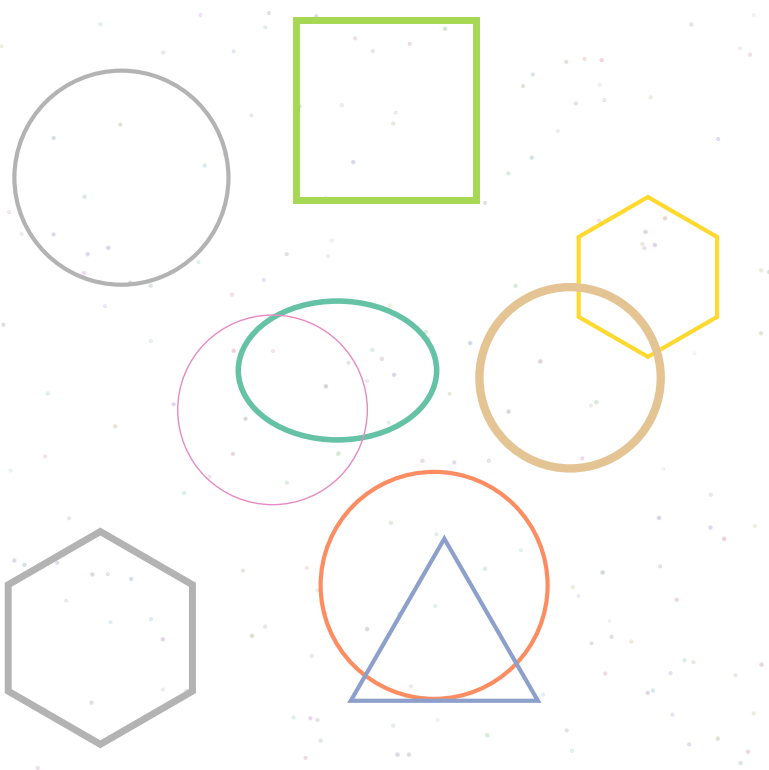[{"shape": "oval", "thickness": 2, "radius": 0.64, "center": [0.438, 0.519]}, {"shape": "circle", "thickness": 1.5, "radius": 0.74, "center": [0.564, 0.24]}, {"shape": "triangle", "thickness": 1.5, "radius": 0.7, "center": [0.577, 0.16]}, {"shape": "circle", "thickness": 0.5, "radius": 0.62, "center": [0.354, 0.468]}, {"shape": "square", "thickness": 2.5, "radius": 0.58, "center": [0.501, 0.857]}, {"shape": "hexagon", "thickness": 1.5, "radius": 0.52, "center": [0.841, 0.64]}, {"shape": "circle", "thickness": 3, "radius": 0.59, "center": [0.74, 0.509]}, {"shape": "circle", "thickness": 1.5, "radius": 0.7, "center": [0.158, 0.769]}, {"shape": "hexagon", "thickness": 2.5, "radius": 0.69, "center": [0.13, 0.172]}]